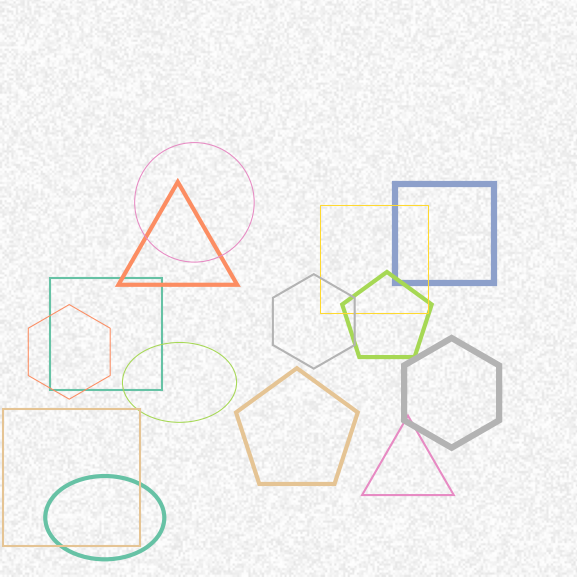[{"shape": "oval", "thickness": 2, "radius": 0.52, "center": [0.181, 0.103]}, {"shape": "square", "thickness": 1, "radius": 0.49, "center": [0.184, 0.42]}, {"shape": "hexagon", "thickness": 0.5, "radius": 0.41, "center": [0.12, 0.39]}, {"shape": "triangle", "thickness": 2, "radius": 0.59, "center": [0.308, 0.565]}, {"shape": "square", "thickness": 3, "radius": 0.43, "center": [0.769, 0.595]}, {"shape": "triangle", "thickness": 1, "radius": 0.46, "center": [0.706, 0.188]}, {"shape": "circle", "thickness": 0.5, "radius": 0.52, "center": [0.337, 0.649]}, {"shape": "pentagon", "thickness": 2, "radius": 0.41, "center": [0.67, 0.447]}, {"shape": "oval", "thickness": 0.5, "radius": 0.49, "center": [0.311, 0.337]}, {"shape": "square", "thickness": 0.5, "radius": 0.47, "center": [0.648, 0.551]}, {"shape": "square", "thickness": 1, "radius": 0.59, "center": [0.123, 0.172]}, {"shape": "pentagon", "thickness": 2, "radius": 0.55, "center": [0.514, 0.251]}, {"shape": "hexagon", "thickness": 1, "radius": 0.41, "center": [0.543, 0.443]}, {"shape": "hexagon", "thickness": 3, "radius": 0.48, "center": [0.782, 0.319]}]